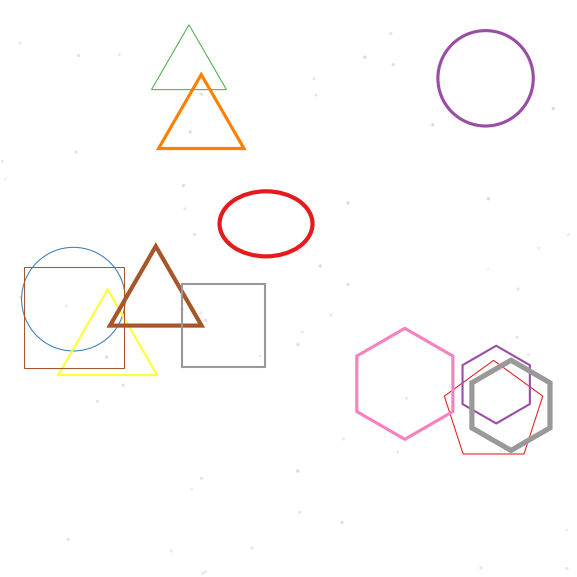[{"shape": "pentagon", "thickness": 0.5, "radius": 0.45, "center": [0.855, 0.285]}, {"shape": "oval", "thickness": 2, "radius": 0.4, "center": [0.461, 0.612]}, {"shape": "circle", "thickness": 0.5, "radius": 0.45, "center": [0.127, 0.481]}, {"shape": "triangle", "thickness": 0.5, "radius": 0.37, "center": [0.327, 0.881]}, {"shape": "circle", "thickness": 1.5, "radius": 0.41, "center": [0.841, 0.864]}, {"shape": "hexagon", "thickness": 1, "radius": 0.34, "center": [0.859, 0.333]}, {"shape": "triangle", "thickness": 1.5, "radius": 0.43, "center": [0.349, 0.785]}, {"shape": "triangle", "thickness": 1, "radius": 0.49, "center": [0.186, 0.399]}, {"shape": "triangle", "thickness": 2, "radius": 0.46, "center": [0.27, 0.481]}, {"shape": "square", "thickness": 0.5, "radius": 0.44, "center": [0.128, 0.45]}, {"shape": "hexagon", "thickness": 1.5, "radius": 0.48, "center": [0.701, 0.335]}, {"shape": "hexagon", "thickness": 2.5, "radius": 0.39, "center": [0.885, 0.297]}, {"shape": "square", "thickness": 1, "radius": 0.36, "center": [0.387, 0.436]}]